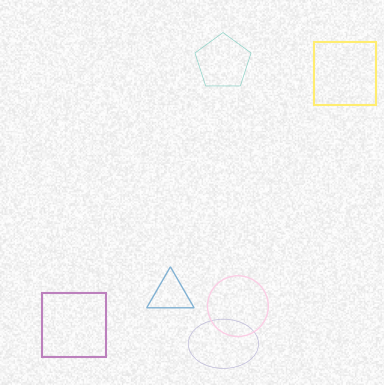[{"shape": "pentagon", "thickness": 0.5, "radius": 0.38, "center": [0.579, 0.839]}, {"shape": "oval", "thickness": 0.5, "radius": 0.46, "center": [0.58, 0.107]}, {"shape": "triangle", "thickness": 1, "radius": 0.35, "center": [0.443, 0.236]}, {"shape": "circle", "thickness": 1, "radius": 0.39, "center": [0.618, 0.205]}, {"shape": "square", "thickness": 1.5, "radius": 0.42, "center": [0.192, 0.156]}, {"shape": "square", "thickness": 1.5, "radius": 0.41, "center": [0.896, 0.809]}]